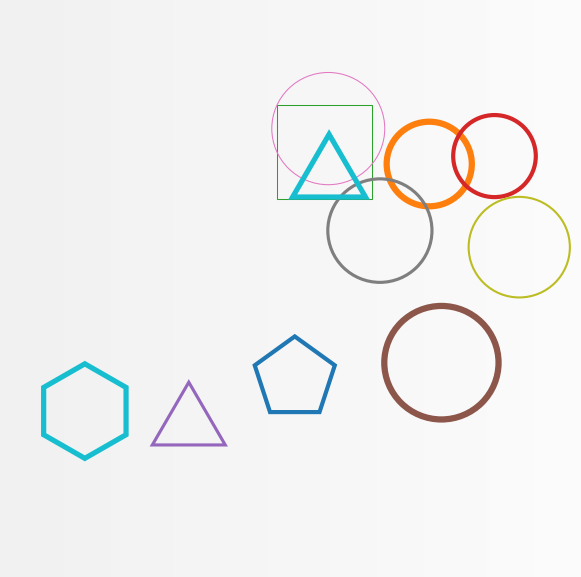[{"shape": "pentagon", "thickness": 2, "radius": 0.36, "center": [0.507, 0.344]}, {"shape": "circle", "thickness": 3, "radius": 0.37, "center": [0.738, 0.715]}, {"shape": "square", "thickness": 0.5, "radius": 0.41, "center": [0.559, 0.736]}, {"shape": "circle", "thickness": 2, "radius": 0.36, "center": [0.851, 0.729]}, {"shape": "triangle", "thickness": 1.5, "radius": 0.36, "center": [0.325, 0.265]}, {"shape": "circle", "thickness": 3, "radius": 0.49, "center": [0.759, 0.371]}, {"shape": "circle", "thickness": 0.5, "radius": 0.49, "center": [0.565, 0.776]}, {"shape": "circle", "thickness": 1.5, "radius": 0.45, "center": [0.654, 0.6]}, {"shape": "circle", "thickness": 1, "radius": 0.44, "center": [0.893, 0.571]}, {"shape": "hexagon", "thickness": 2.5, "radius": 0.41, "center": [0.146, 0.287]}, {"shape": "triangle", "thickness": 2.5, "radius": 0.36, "center": [0.566, 0.694]}]